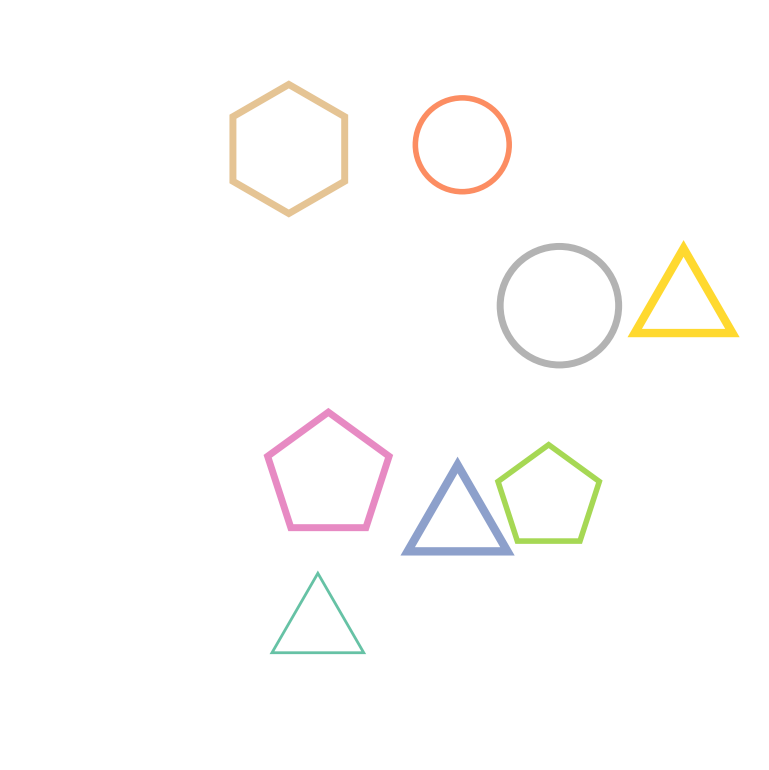[{"shape": "triangle", "thickness": 1, "radius": 0.34, "center": [0.413, 0.187]}, {"shape": "circle", "thickness": 2, "radius": 0.3, "center": [0.6, 0.812]}, {"shape": "triangle", "thickness": 3, "radius": 0.37, "center": [0.594, 0.321]}, {"shape": "pentagon", "thickness": 2.5, "radius": 0.41, "center": [0.426, 0.382]}, {"shape": "pentagon", "thickness": 2, "radius": 0.35, "center": [0.713, 0.353]}, {"shape": "triangle", "thickness": 3, "radius": 0.37, "center": [0.888, 0.604]}, {"shape": "hexagon", "thickness": 2.5, "radius": 0.42, "center": [0.375, 0.807]}, {"shape": "circle", "thickness": 2.5, "radius": 0.38, "center": [0.727, 0.603]}]